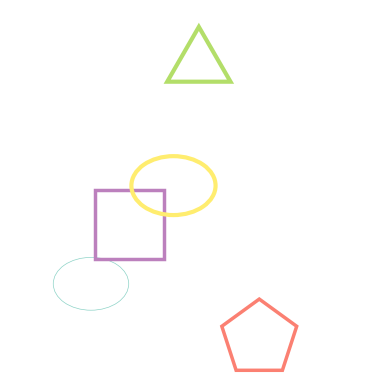[{"shape": "oval", "thickness": 0.5, "radius": 0.49, "center": [0.236, 0.263]}, {"shape": "pentagon", "thickness": 2.5, "radius": 0.51, "center": [0.673, 0.121]}, {"shape": "triangle", "thickness": 3, "radius": 0.47, "center": [0.516, 0.835]}, {"shape": "square", "thickness": 2.5, "radius": 0.45, "center": [0.336, 0.418]}, {"shape": "oval", "thickness": 3, "radius": 0.55, "center": [0.451, 0.518]}]